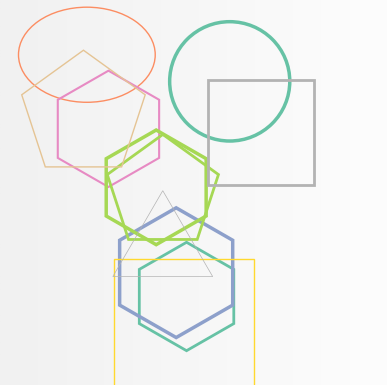[{"shape": "hexagon", "thickness": 2, "radius": 0.7, "center": [0.481, 0.23]}, {"shape": "circle", "thickness": 2.5, "radius": 0.77, "center": [0.593, 0.789]}, {"shape": "oval", "thickness": 1, "radius": 0.88, "center": [0.224, 0.858]}, {"shape": "hexagon", "thickness": 2.5, "radius": 0.84, "center": [0.455, 0.292]}, {"shape": "hexagon", "thickness": 1.5, "radius": 0.76, "center": [0.28, 0.665]}, {"shape": "pentagon", "thickness": 2, "radius": 0.75, "center": [0.42, 0.5]}, {"shape": "hexagon", "thickness": 2.5, "radius": 0.74, "center": [0.403, 0.513]}, {"shape": "square", "thickness": 1, "radius": 0.9, "center": [0.476, 0.146]}, {"shape": "pentagon", "thickness": 1, "radius": 0.84, "center": [0.215, 0.702]}, {"shape": "triangle", "thickness": 0.5, "radius": 0.74, "center": [0.42, 0.356]}, {"shape": "square", "thickness": 2, "radius": 0.68, "center": [0.674, 0.655]}]